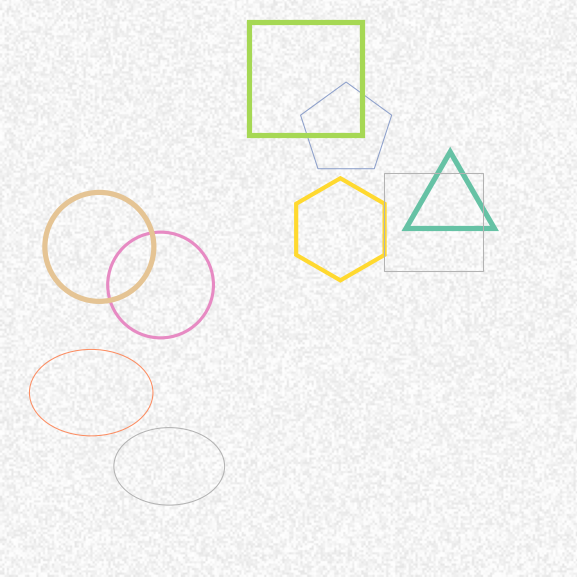[{"shape": "triangle", "thickness": 2.5, "radius": 0.44, "center": [0.78, 0.648]}, {"shape": "oval", "thickness": 0.5, "radius": 0.53, "center": [0.158, 0.319]}, {"shape": "pentagon", "thickness": 0.5, "radius": 0.41, "center": [0.599, 0.774]}, {"shape": "circle", "thickness": 1.5, "radius": 0.46, "center": [0.278, 0.506]}, {"shape": "square", "thickness": 2.5, "radius": 0.49, "center": [0.529, 0.863]}, {"shape": "hexagon", "thickness": 2, "radius": 0.44, "center": [0.589, 0.602]}, {"shape": "circle", "thickness": 2.5, "radius": 0.47, "center": [0.172, 0.572]}, {"shape": "square", "thickness": 0.5, "radius": 0.43, "center": [0.751, 0.614]}, {"shape": "oval", "thickness": 0.5, "radius": 0.48, "center": [0.293, 0.192]}]